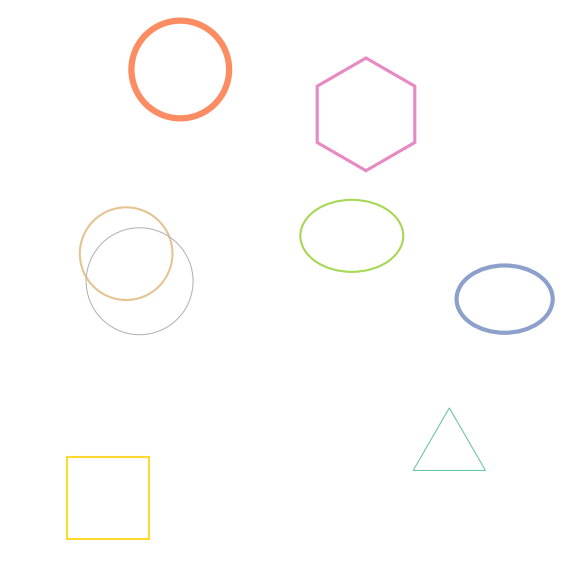[{"shape": "triangle", "thickness": 0.5, "radius": 0.36, "center": [0.778, 0.221]}, {"shape": "circle", "thickness": 3, "radius": 0.42, "center": [0.312, 0.879]}, {"shape": "oval", "thickness": 2, "radius": 0.42, "center": [0.874, 0.481]}, {"shape": "hexagon", "thickness": 1.5, "radius": 0.49, "center": [0.634, 0.801]}, {"shape": "oval", "thickness": 1, "radius": 0.45, "center": [0.609, 0.591]}, {"shape": "square", "thickness": 1, "radius": 0.35, "center": [0.187, 0.137]}, {"shape": "circle", "thickness": 1, "radius": 0.4, "center": [0.218, 0.56]}, {"shape": "circle", "thickness": 0.5, "radius": 0.46, "center": [0.242, 0.512]}]